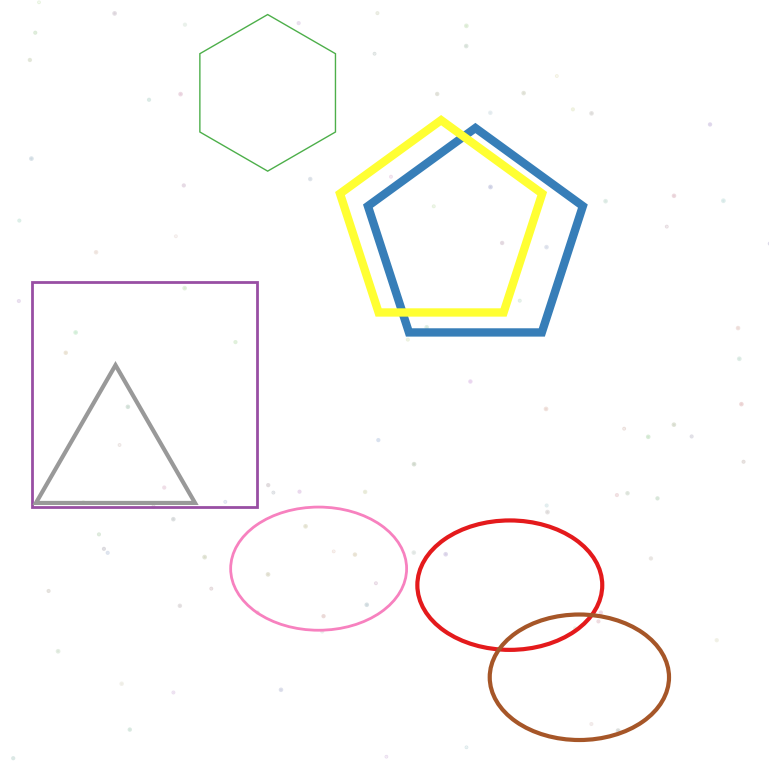[{"shape": "oval", "thickness": 1.5, "radius": 0.6, "center": [0.662, 0.24]}, {"shape": "pentagon", "thickness": 3, "radius": 0.73, "center": [0.617, 0.687]}, {"shape": "hexagon", "thickness": 0.5, "radius": 0.51, "center": [0.348, 0.879]}, {"shape": "square", "thickness": 1, "radius": 0.73, "center": [0.188, 0.488]}, {"shape": "pentagon", "thickness": 3, "radius": 0.69, "center": [0.573, 0.706]}, {"shape": "oval", "thickness": 1.5, "radius": 0.58, "center": [0.752, 0.12]}, {"shape": "oval", "thickness": 1, "radius": 0.57, "center": [0.414, 0.261]}, {"shape": "triangle", "thickness": 1.5, "radius": 0.6, "center": [0.15, 0.406]}]